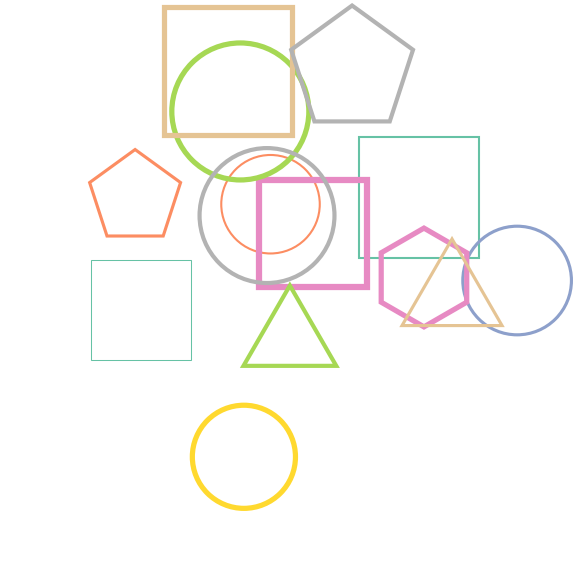[{"shape": "square", "thickness": 1, "radius": 0.52, "center": [0.725, 0.658]}, {"shape": "square", "thickness": 0.5, "radius": 0.43, "center": [0.244, 0.462]}, {"shape": "pentagon", "thickness": 1.5, "radius": 0.41, "center": [0.234, 0.657]}, {"shape": "circle", "thickness": 1, "radius": 0.43, "center": [0.468, 0.645]}, {"shape": "circle", "thickness": 1.5, "radius": 0.47, "center": [0.895, 0.513]}, {"shape": "square", "thickness": 3, "radius": 0.47, "center": [0.541, 0.595]}, {"shape": "hexagon", "thickness": 2.5, "radius": 0.43, "center": [0.734, 0.519]}, {"shape": "circle", "thickness": 2.5, "radius": 0.59, "center": [0.416, 0.806]}, {"shape": "triangle", "thickness": 2, "radius": 0.46, "center": [0.502, 0.412]}, {"shape": "circle", "thickness": 2.5, "radius": 0.45, "center": [0.422, 0.208]}, {"shape": "triangle", "thickness": 1.5, "radius": 0.5, "center": [0.783, 0.485]}, {"shape": "square", "thickness": 2.5, "radius": 0.55, "center": [0.394, 0.876]}, {"shape": "circle", "thickness": 2, "radius": 0.58, "center": [0.462, 0.626]}, {"shape": "pentagon", "thickness": 2, "radius": 0.55, "center": [0.61, 0.879]}]